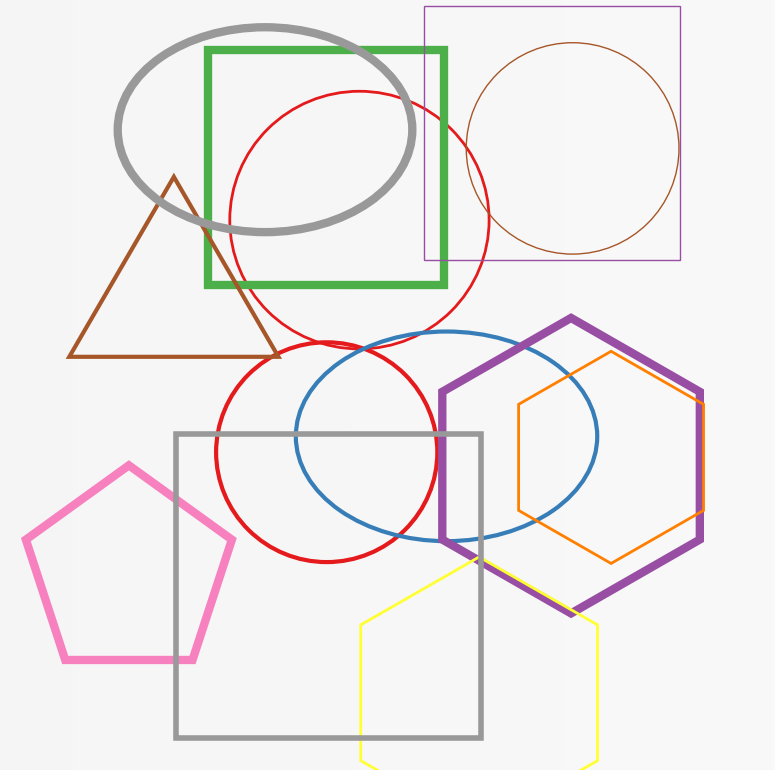[{"shape": "circle", "thickness": 1, "radius": 0.84, "center": [0.464, 0.714]}, {"shape": "circle", "thickness": 1.5, "radius": 0.71, "center": [0.422, 0.413]}, {"shape": "oval", "thickness": 1.5, "radius": 0.97, "center": [0.576, 0.433]}, {"shape": "square", "thickness": 3, "radius": 0.76, "center": [0.421, 0.782]}, {"shape": "square", "thickness": 0.5, "radius": 0.83, "center": [0.712, 0.827]}, {"shape": "hexagon", "thickness": 3, "radius": 0.96, "center": [0.737, 0.395]}, {"shape": "hexagon", "thickness": 1, "radius": 0.69, "center": [0.788, 0.406]}, {"shape": "hexagon", "thickness": 1, "radius": 0.88, "center": [0.618, 0.1]}, {"shape": "circle", "thickness": 0.5, "radius": 0.69, "center": [0.739, 0.807]}, {"shape": "triangle", "thickness": 1.5, "radius": 0.78, "center": [0.224, 0.615]}, {"shape": "pentagon", "thickness": 3, "radius": 0.7, "center": [0.166, 0.256]}, {"shape": "oval", "thickness": 3, "radius": 0.95, "center": [0.342, 0.832]}, {"shape": "square", "thickness": 2, "radius": 0.99, "center": [0.424, 0.239]}]